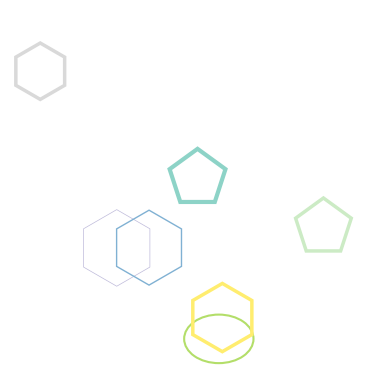[{"shape": "pentagon", "thickness": 3, "radius": 0.38, "center": [0.513, 0.537]}, {"shape": "hexagon", "thickness": 0.5, "radius": 0.5, "center": [0.303, 0.356]}, {"shape": "hexagon", "thickness": 1, "radius": 0.49, "center": [0.387, 0.357]}, {"shape": "oval", "thickness": 1.5, "radius": 0.45, "center": [0.568, 0.12]}, {"shape": "hexagon", "thickness": 2.5, "radius": 0.37, "center": [0.105, 0.815]}, {"shape": "pentagon", "thickness": 2.5, "radius": 0.38, "center": [0.84, 0.41]}, {"shape": "hexagon", "thickness": 2.5, "radius": 0.44, "center": [0.577, 0.175]}]